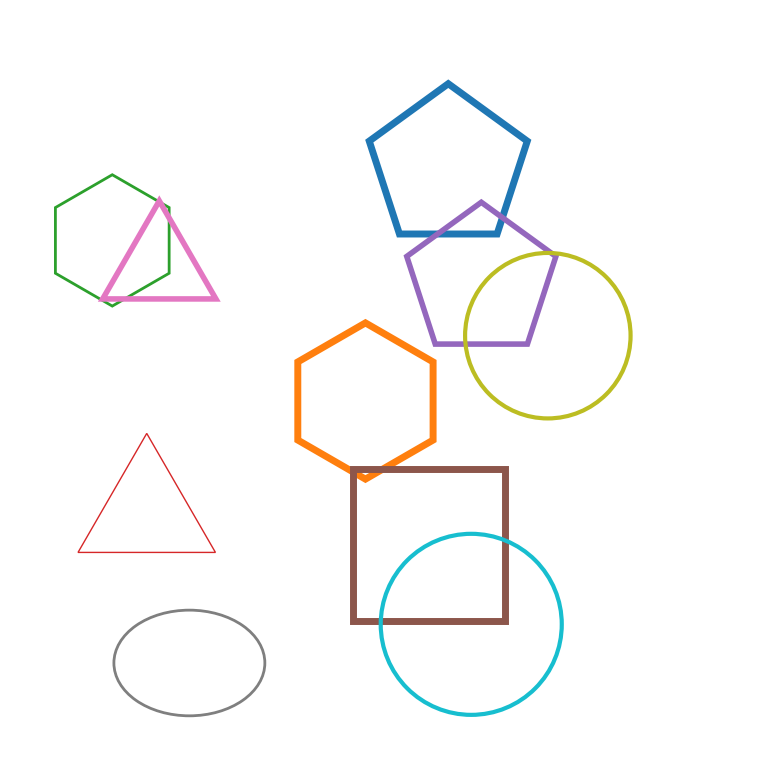[{"shape": "pentagon", "thickness": 2.5, "radius": 0.54, "center": [0.582, 0.783]}, {"shape": "hexagon", "thickness": 2.5, "radius": 0.51, "center": [0.475, 0.479]}, {"shape": "hexagon", "thickness": 1, "radius": 0.43, "center": [0.146, 0.688]}, {"shape": "triangle", "thickness": 0.5, "radius": 0.52, "center": [0.191, 0.334]}, {"shape": "pentagon", "thickness": 2, "radius": 0.51, "center": [0.625, 0.636]}, {"shape": "square", "thickness": 2.5, "radius": 0.49, "center": [0.557, 0.293]}, {"shape": "triangle", "thickness": 2, "radius": 0.42, "center": [0.207, 0.654]}, {"shape": "oval", "thickness": 1, "radius": 0.49, "center": [0.246, 0.139]}, {"shape": "circle", "thickness": 1.5, "radius": 0.54, "center": [0.711, 0.564]}, {"shape": "circle", "thickness": 1.5, "radius": 0.59, "center": [0.612, 0.189]}]